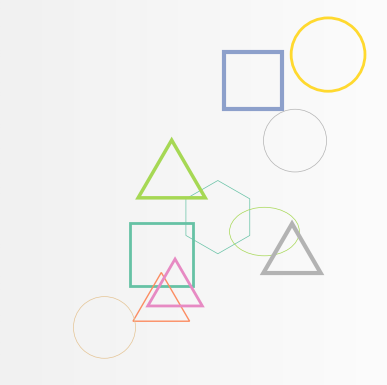[{"shape": "square", "thickness": 2, "radius": 0.41, "center": [0.417, 0.34]}, {"shape": "hexagon", "thickness": 0.5, "radius": 0.48, "center": [0.562, 0.436]}, {"shape": "triangle", "thickness": 1, "radius": 0.42, "center": [0.416, 0.208]}, {"shape": "square", "thickness": 3, "radius": 0.37, "center": [0.653, 0.791]}, {"shape": "triangle", "thickness": 2, "radius": 0.41, "center": [0.452, 0.246]}, {"shape": "oval", "thickness": 0.5, "radius": 0.45, "center": [0.682, 0.399]}, {"shape": "triangle", "thickness": 2.5, "radius": 0.5, "center": [0.443, 0.536]}, {"shape": "circle", "thickness": 2, "radius": 0.48, "center": [0.847, 0.858]}, {"shape": "circle", "thickness": 0.5, "radius": 0.4, "center": [0.27, 0.149]}, {"shape": "triangle", "thickness": 3, "radius": 0.43, "center": [0.754, 0.334]}, {"shape": "circle", "thickness": 0.5, "radius": 0.41, "center": [0.761, 0.635]}]